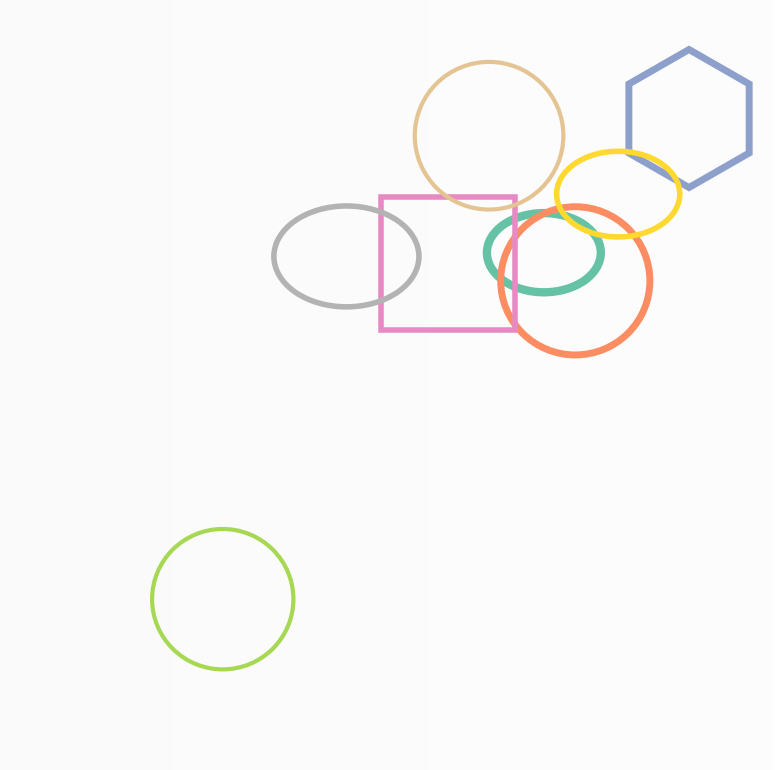[{"shape": "oval", "thickness": 3, "radius": 0.37, "center": [0.702, 0.672]}, {"shape": "circle", "thickness": 2.5, "radius": 0.48, "center": [0.742, 0.635]}, {"shape": "hexagon", "thickness": 2.5, "radius": 0.45, "center": [0.889, 0.846]}, {"shape": "square", "thickness": 2, "radius": 0.43, "center": [0.578, 0.657]}, {"shape": "circle", "thickness": 1.5, "radius": 0.46, "center": [0.287, 0.222]}, {"shape": "oval", "thickness": 2, "radius": 0.4, "center": [0.798, 0.748]}, {"shape": "circle", "thickness": 1.5, "radius": 0.48, "center": [0.631, 0.824]}, {"shape": "oval", "thickness": 2, "radius": 0.47, "center": [0.447, 0.667]}]